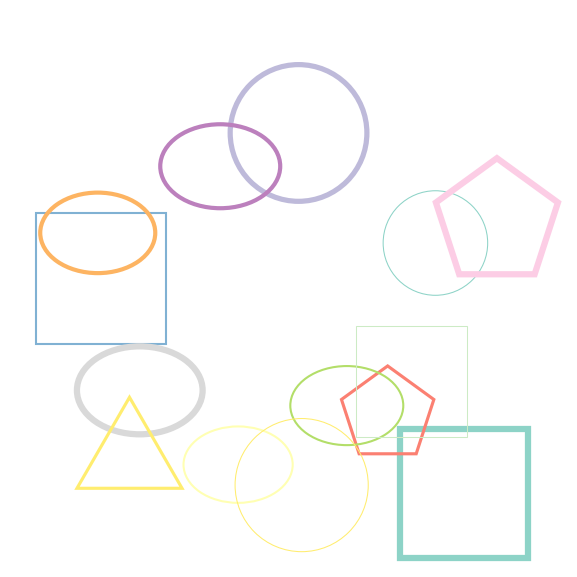[{"shape": "circle", "thickness": 0.5, "radius": 0.45, "center": [0.754, 0.578]}, {"shape": "square", "thickness": 3, "radius": 0.56, "center": [0.804, 0.145]}, {"shape": "oval", "thickness": 1, "radius": 0.47, "center": [0.412, 0.195]}, {"shape": "circle", "thickness": 2.5, "radius": 0.59, "center": [0.517, 0.769]}, {"shape": "pentagon", "thickness": 1.5, "radius": 0.42, "center": [0.671, 0.281]}, {"shape": "square", "thickness": 1, "radius": 0.56, "center": [0.175, 0.517]}, {"shape": "oval", "thickness": 2, "radius": 0.5, "center": [0.169, 0.596]}, {"shape": "oval", "thickness": 1, "radius": 0.49, "center": [0.601, 0.297]}, {"shape": "pentagon", "thickness": 3, "radius": 0.56, "center": [0.86, 0.614]}, {"shape": "oval", "thickness": 3, "radius": 0.54, "center": [0.242, 0.323]}, {"shape": "oval", "thickness": 2, "radius": 0.52, "center": [0.381, 0.711]}, {"shape": "square", "thickness": 0.5, "radius": 0.48, "center": [0.712, 0.338]}, {"shape": "circle", "thickness": 0.5, "radius": 0.58, "center": [0.522, 0.159]}, {"shape": "triangle", "thickness": 1.5, "radius": 0.53, "center": [0.224, 0.206]}]